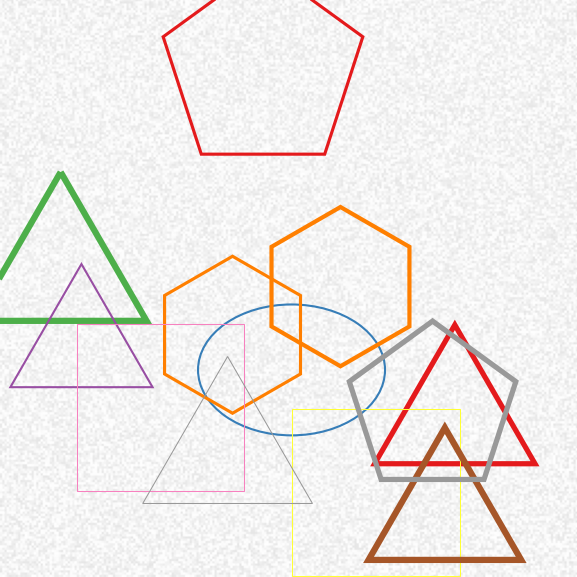[{"shape": "pentagon", "thickness": 1.5, "radius": 0.91, "center": [0.455, 0.879]}, {"shape": "triangle", "thickness": 2.5, "radius": 0.8, "center": [0.788, 0.276]}, {"shape": "oval", "thickness": 1, "radius": 0.81, "center": [0.505, 0.359]}, {"shape": "triangle", "thickness": 3, "radius": 0.86, "center": [0.105, 0.529]}, {"shape": "triangle", "thickness": 1, "radius": 0.71, "center": [0.141, 0.4]}, {"shape": "hexagon", "thickness": 2, "radius": 0.69, "center": [0.59, 0.503]}, {"shape": "hexagon", "thickness": 1.5, "radius": 0.68, "center": [0.403, 0.419]}, {"shape": "square", "thickness": 0.5, "radius": 0.72, "center": [0.651, 0.147]}, {"shape": "triangle", "thickness": 3, "radius": 0.76, "center": [0.77, 0.106]}, {"shape": "square", "thickness": 0.5, "radius": 0.72, "center": [0.278, 0.293]}, {"shape": "pentagon", "thickness": 2.5, "radius": 0.76, "center": [0.749, 0.292]}, {"shape": "triangle", "thickness": 0.5, "radius": 0.85, "center": [0.394, 0.212]}]